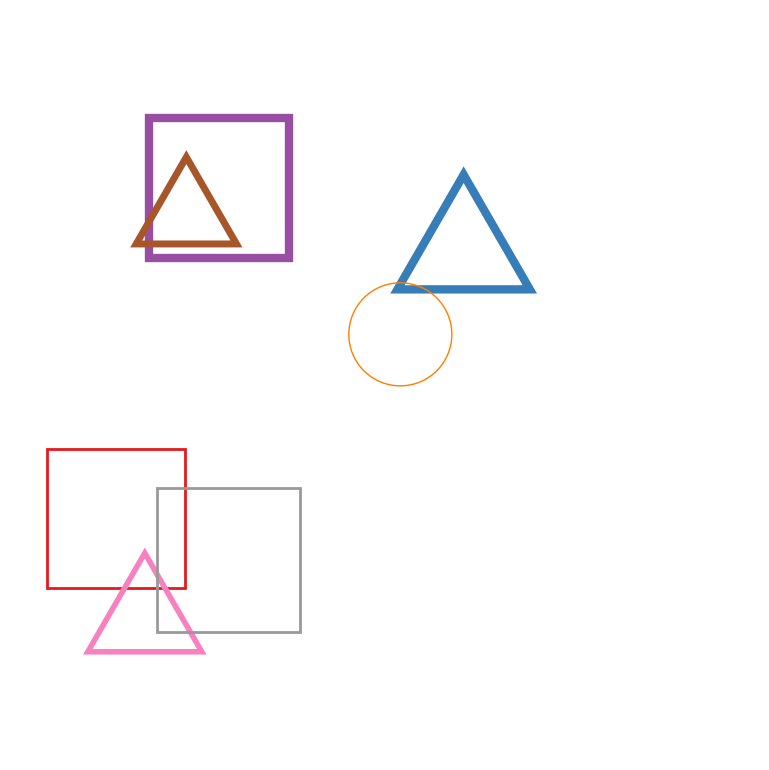[{"shape": "square", "thickness": 1, "radius": 0.45, "center": [0.151, 0.327]}, {"shape": "triangle", "thickness": 3, "radius": 0.5, "center": [0.602, 0.674]}, {"shape": "square", "thickness": 3, "radius": 0.45, "center": [0.284, 0.756]}, {"shape": "circle", "thickness": 0.5, "radius": 0.33, "center": [0.52, 0.566]}, {"shape": "triangle", "thickness": 2.5, "radius": 0.38, "center": [0.242, 0.721]}, {"shape": "triangle", "thickness": 2, "radius": 0.43, "center": [0.188, 0.196]}, {"shape": "square", "thickness": 1, "radius": 0.47, "center": [0.297, 0.272]}]